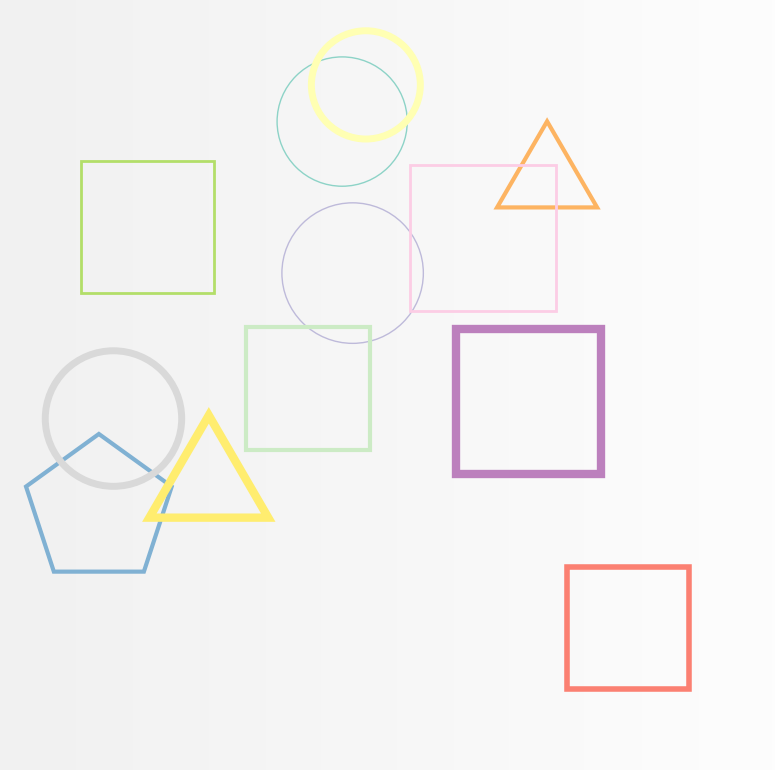[{"shape": "circle", "thickness": 0.5, "radius": 0.42, "center": [0.442, 0.842]}, {"shape": "circle", "thickness": 2.5, "radius": 0.35, "center": [0.472, 0.89]}, {"shape": "circle", "thickness": 0.5, "radius": 0.46, "center": [0.455, 0.645]}, {"shape": "square", "thickness": 2, "radius": 0.39, "center": [0.81, 0.184]}, {"shape": "pentagon", "thickness": 1.5, "radius": 0.49, "center": [0.128, 0.338]}, {"shape": "triangle", "thickness": 1.5, "radius": 0.37, "center": [0.706, 0.768]}, {"shape": "square", "thickness": 1, "radius": 0.43, "center": [0.19, 0.705]}, {"shape": "square", "thickness": 1, "radius": 0.47, "center": [0.624, 0.691]}, {"shape": "circle", "thickness": 2.5, "radius": 0.44, "center": [0.146, 0.456]}, {"shape": "square", "thickness": 3, "radius": 0.47, "center": [0.682, 0.478]}, {"shape": "square", "thickness": 1.5, "radius": 0.4, "center": [0.398, 0.495]}, {"shape": "triangle", "thickness": 3, "radius": 0.44, "center": [0.269, 0.372]}]